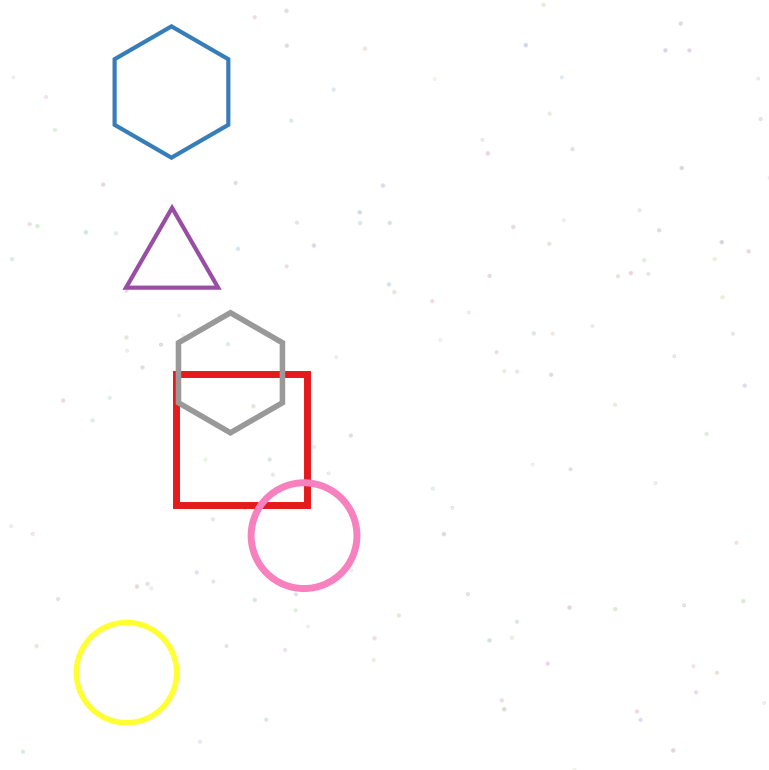[{"shape": "square", "thickness": 2.5, "radius": 0.42, "center": [0.314, 0.429]}, {"shape": "hexagon", "thickness": 1.5, "radius": 0.43, "center": [0.223, 0.881]}, {"shape": "triangle", "thickness": 1.5, "radius": 0.35, "center": [0.223, 0.661]}, {"shape": "circle", "thickness": 2, "radius": 0.33, "center": [0.164, 0.126]}, {"shape": "circle", "thickness": 2.5, "radius": 0.34, "center": [0.395, 0.304]}, {"shape": "hexagon", "thickness": 2, "radius": 0.39, "center": [0.299, 0.516]}]